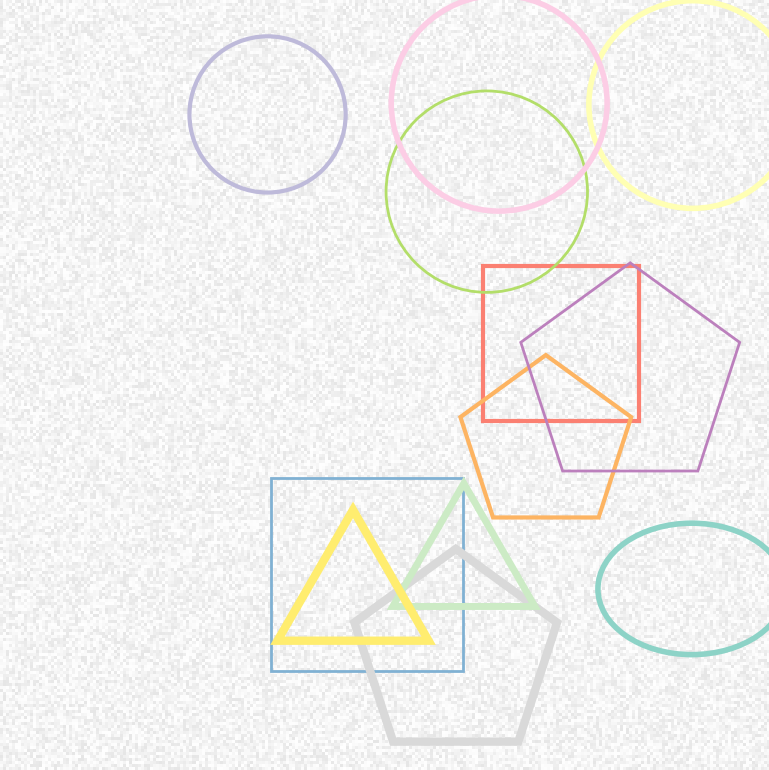[{"shape": "oval", "thickness": 2, "radius": 0.61, "center": [0.898, 0.235]}, {"shape": "circle", "thickness": 2, "radius": 0.67, "center": [0.9, 0.864]}, {"shape": "circle", "thickness": 1.5, "radius": 0.51, "center": [0.347, 0.851]}, {"shape": "square", "thickness": 1.5, "radius": 0.51, "center": [0.728, 0.554]}, {"shape": "square", "thickness": 1, "radius": 0.62, "center": [0.476, 0.254]}, {"shape": "pentagon", "thickness": 1.5, "radius": 0.58, "center": [0.709, 0.422]}, {"shape": "circle", "thickness": 1, "radius": 0.65, "center": [0.632, 0.751]}, {"shape": "circle", "thickness": 2, "radius": 0.7, "center": [0.648, 0.866]}, {"shape": "pentagon", "thickness": 3, "radius": 0.69, "center": [0.592, 0.149]}, {"shape": "pentagon", "thickness": 1, "radius": 0.75, "center": [0.818, 0.509]}, {"shape": "triangle", "thickness": 2.5, "radius": 0.53, "center": [0.602, 0.266]}, {"shape": "triangle", "thickness": 3, "radius": 0.57, "center": [0.458, 0.225]}]